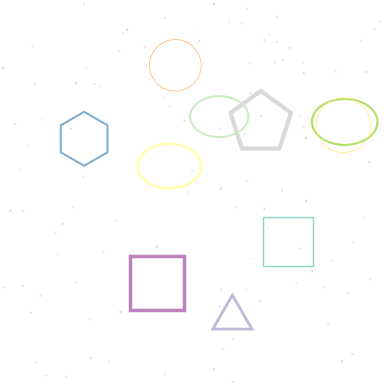[{"shape": "square", "thickness": 1, "radius": 0.32, "center": [0.747, 0.373]}, {"shape": "oval", "thickness": 2, "radius": 0.41, "center": [0.44, 0.569]}, {"shape": "triangle", "thickness": 2, "radius": 0.29, "center": [0.604, 0.175]}, {"shape": "hexagon", "thickness": 1.5, "radius": 0.35, "center": [0.219, 0.639]}, {"shape": "circle", "thickness": 0.5, "radius": 0.34, "center": [0.455, 0.83]}, {"shape": "oval", "thickness": 1.5, "radius": 0.43, "center": [0.895, 0.683]}, {"shape": "pentagon", "thickness": 3, "radius": 0.41, "center": [0.677, 0.681]}, {"shape": "square", "thickness": 2.5, "radius": 0.35, "center": [0.408, 0.265]}, {"shape": "oval", "thickness": 1.5, "radius": 0.38, "center": [0.57, 0.697]}, {"shape": "circle", "thickness": 0.5, "radius": 0.35, "center": [0.892, 0.675]}]